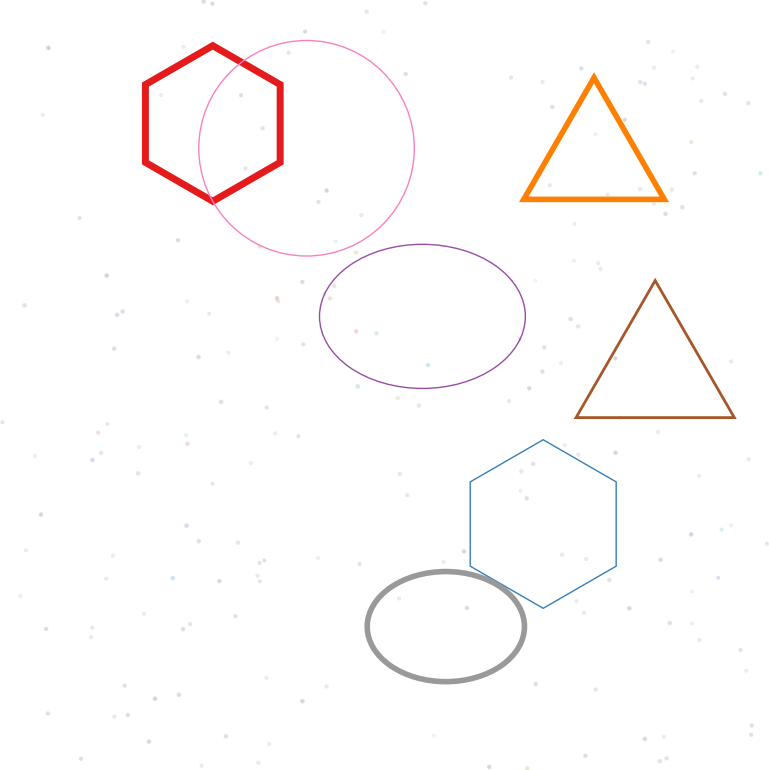[{"shape": "hexagon", "thickness": 2.5, "radius": 0.51, "center": [0.276, 0.84]}, {"shape": "hexagon", "thickness": 0.5, "radius": 0.55, "center": [0.705, 0.319]}, {"shape": "oval", "thickness": 0.5, "radius": 0.67, "center": [0.549, 0.589]}, {"shape": "triangle", "thickness": 2, "radius": 0.53, "center": [0.771, 0.794]}, {"shape": "triangle", "thickness": 1, "radius": 0.59, "center": [0.851, 0.517]}, {"shape": "circle", "thickness": 0.5, "radius": 0.7, "center": [0.398, 0.807]}, {"shape": "oval", "thickness": 2, "radius": 0.51, "center": [0.579, 0.186]}]